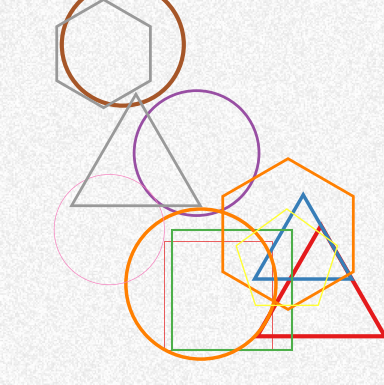[{"shape": "square", "thickness": 0.5, "radius": 0.7, "center": [0.566, 0.233]}, {"shape": "triangle", "thickness": 3, "radius": 0.96, "center": [0.834, 0.222]}, {"shape": "triangle", "thickness": 2.5, "radius": 0.73, "center": [0.788, 0.348]}, {"shape": "square", "thickness": 1.5, "radius": 0.78, "center": [0.603, 0.247]}, {"shape": "circle", "thickness": 2, "radius": 0.81, "center": [0.511, 0.602]}, {"shape": "circle", "thickness": 2.5, "radius": 0.97, "center": [0.522, 0.262]}, {"shape": "hexagon", "thickness": 2, "radius": 0.98, "center": [0.748, 0.392]}, {"shape": "pentagon", "thickness": 1, "radius": 0.69, "center": [0.745, 0.319]}, {"shape": "circle", "thickness": 3, "radius": 0.79, "center": [0.319, 0.884]}, {"shape": "circle", "thickness": 0.5, "radius": 0.72, "center": [0.284, 0.404]}, {"shape": "triangle", "thickness": 2, "radius": 0.97, "center": [0.353, 0.562]}, {"shape": "hexagon", "thickness": 2, "radius": 0.7, "center": [0.269, 0.861]}]